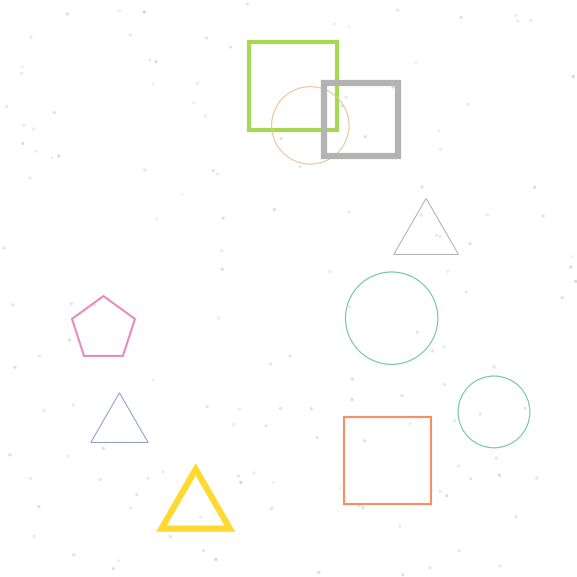[{"shape": "circle", "thickness": 0.5, "radius": 0.4, "center": [0.678, 0.448]}, {"shape": "circle", "thickness": 0.5, "radius": 0.31, "center": [0.855, 0.286]}, {"shape": "square", "thickness": 1, "radius": 0.38, "center": [0.671, 0.202]}, {"shape": "triangle", "thickness": 0.5, "radius": 0.29, "center": [0.207, 0.262]}, {"shape": "pentagon", "thickness": 1, "radius": 0.29, "center": [0.179, 0.429]}, {"shape": "square", "thickness": 2, "radius": 0.38, "center": [0.507, 0.85]}, {"shape": "triangle", "thickness": 3, "radius": 0.34, "center": [0.339, 0.118]}, {"shape": "circle", "thickness": 0.5, "radius": 0.34, "center": [0.537, 0.782]}, {"shape": "square", "thickness": 3, "radius": 0.32, "center": [0.625, 0.792]}, {"shape": "triangle", "thickness": 0.5, "radius": 0.32, "center": [0.738, 0.591]}]